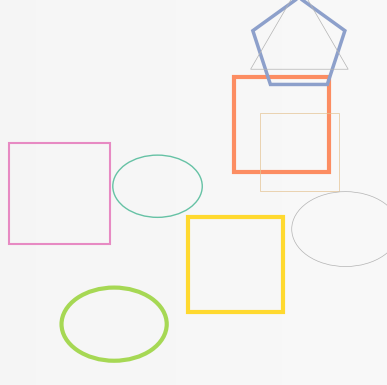[{"shape": "oval", "thickness": 1, "radius": 0.58, "center": [0.407, 0.516]}, {"shape": "square", "thickness": 3, "radius": 0.62, "center": [0.726, 0.677]}, {"shape": "pentagon", "thickness": 2.5, "radius": 0.62, "center": [0.771, 0.882]}, {"shape": "square", "thickness": 1.5, "radius": 0.66, "center": [0.154, 0.498]}, {"shape": "oval", "thickness": 3, "radius": 0.68, "center": [0.295, 0.158]}, {"shape": "square", "thickness": 3, "radius": 0.61, "center": [0.608, 0.314]}, {"shape": "square", "thickness": 0.5, "radius": 0.51, "center": [0.772, 0.606]}, {"shape": "oval", "thickness": 0.5, "radius": 0.69, "center": [0.892, 0.405]}, {"shape": "triangle", "thickness": 0.5, "radius": 0.73, "center": [0.773, 0.893]}]